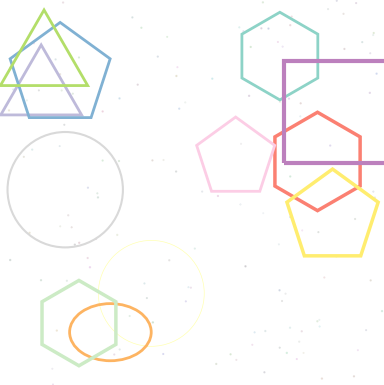[{"shape": "hexagon", "thickness": 2, "radius": 0.57, "center": [0.727, 0.854]}, {"shape": "circle", "thickness": 0.5, "radius": 0.69, "center": [0.393, 0.238]}, {"shape": "triangle", "thickness": 2, "radius": 0.61, "center": [0.107, 0.762]}, {"shape": "hexagon", "thickness": 2.5, "radius": 0.64, "center": [0.825, 0.581]}, {"shape": "pentagon", "thickness": 2, "radius": 0.68, "center": [0.156, 0.805]}, {"shape": "oval", "thickness": 2, "radius": 0.53, "center": [0.287, 0.137]}, {"shape": "triangle", "thickness": 2, "radius": 0.65, "center": [0.114, 0.843]}, {"shape": "pentagon", "thickness": 2, "radius": 0.53, "center": [0.612, 0.589]}, {"shape": "circle", "thickness": 1.5, "radius": 0.75, "center": [0.169, 0.507]}, {"shape": "square", "thickness": 3, "radius": 0.66, "center": [0.871, 0.708]}, {"shape": "hexagon", "thickness": 2.5, "radius": 0.55, "center": [0.205, 0.161]}, {"shape": "pentagon", "thickness": 2.5, "radius": 0.62, "center": [0.864, 0.436]}]